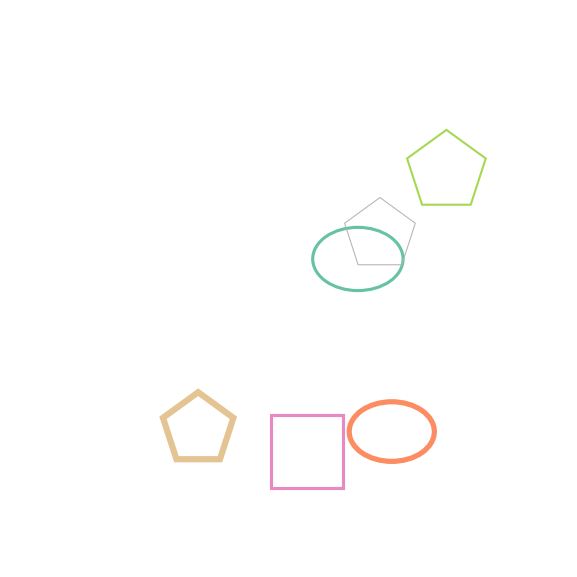[{"shape": "oval", "thickness": 1.5, "radius": 0.39, "center": [0.62, 0.551]}, {"shape": "oval", "thickness": 2.5, "radius": 0.37, "center": [0.678, 0.252]}, {"shape": "square", "thickness": 1.5, "radius": 0.31, "center": [0.532, 0.218]}, {"shape": "pentagon", "thickness": 1, "radius": 0.36, "center": [0.773, 0.703]}, {"shape": "pentagon", "thickness": 3, "radius": 0.32, "center": [0.343, 0.256]}, {"shape": "pentagon", "thickness": 0.5, "radius": 0.32, "center": [0.658, 0.593]}]